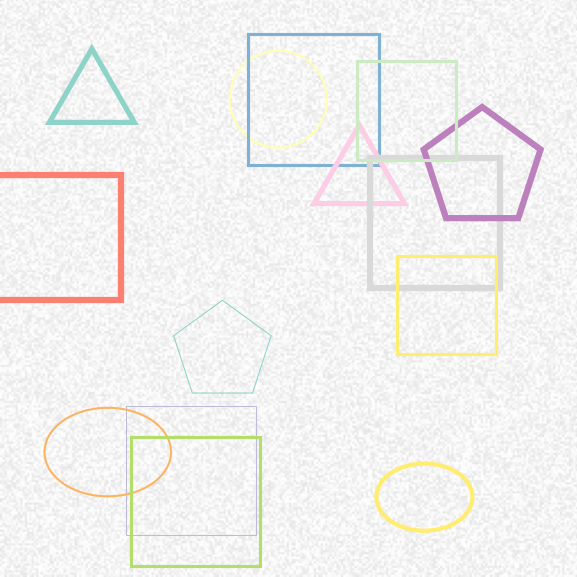[{"shape": "triangle", "thickness": 2.5, "radius": 0.42, "center": [0.159, 0.83]}, {"shape": "pentagon", "thickness": 0.5, "radius": 0.44, "center": [0.385, 0.39]}, {"shape": "circle", "thickness": 1, "radius": 0.42, "center": [0.482, 0.827]}, {"shape": "square", "thickness": 0.5, "radius": 0.56, "center": [0.331, 0.184]}, {"shape": "square", "thickness": 3, "radius": 0.54, "center": [0.101, 0.588]}, {"shape": "square", "thickness": 1.5, "radius": 0.57, "center": [0.543, 0.827]}, {"shape": "oval", "thickness": 1, "radius": 0.55, "center": [0.187, 0.216]}, {"shape": "square", "thickness": 1.5, "radius": 0.56, "center": [0.338, 0.13]}, {"shape": "triangle", "thickness": 2.5, "radius": 0.45, "center": [0.622, 0.692]}, {"shape": "square", "thickness": 3, "radius": 0.56, "center": [0.753, 0.612]}, {"shape": "pentagon", "thickness": 3, "radius": 0.53, "center": [0.835, 0.707]}, {"shape": "square", "thickness": 1.5, "radius": 0.43, "center": [0.704, 0.807]}, {"shape": "square", "thickness": 1.5, "radius": 0.43, "center": [0.773, 0.471]}, {"shape": "oval", "thickness": 2, "radius": 0.42, "center": [0.735, 0.138]}]